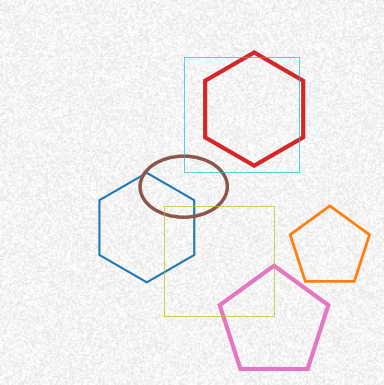[{"shape": "hexagon", "thickness": 1.5, "radius": 0.71, "center": [0.381, 0.409]}, {"shape": "pentagon", "thickness": 2, "radius": 0.54, "center": [0.857, 0.357]}, {"shape": "hexagon", "thickness": 3, "radius": 0.74, "center": [0.66, 0.717]}, {"shape": "oval", "thickness": 2.5, "radius": 0.57, "center": [0.477, 0.515]}, {"shape": "pentagon", "thickness": 3, "radius": 0.74, "center": [0.712, 0.162]}, {"shape": "square", "thickness": 0.5, "radius": 0.71, "center": [0.569, 0.321]}, {"shape": "square", "thickness": 0.5, "radius": 0.75, "center": [0.628, 0.703]}]